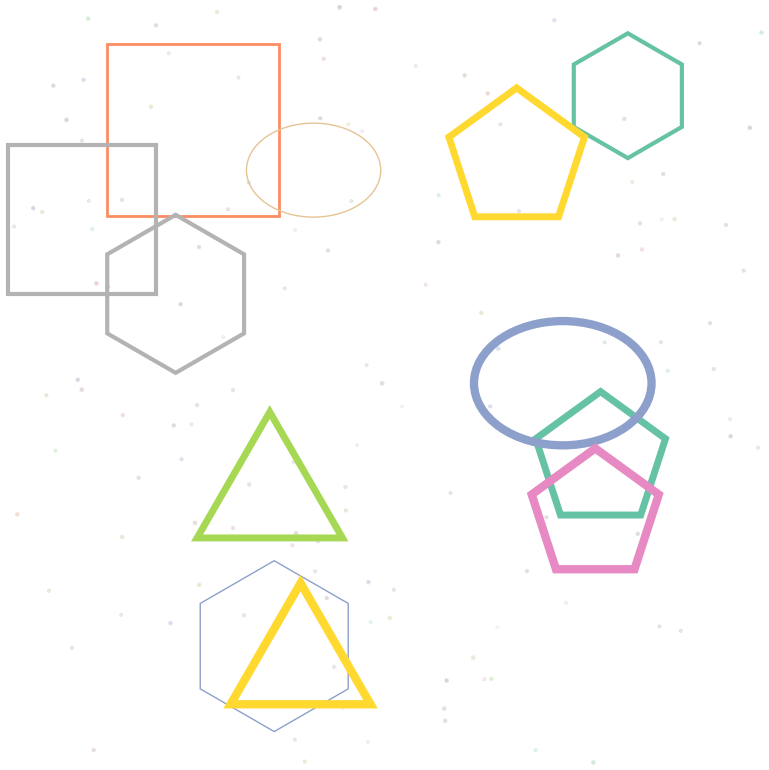[{"shape": "pentagon", "thickness": 2.5, "radius": 0.44, "center": [0.78, 0.403]}, {"shape": "hexagon", "thickness": 1.5, "radius": 0.41, "center": [0.815, 0.876]}, {"shape": "square", "thickness": 1, "radius": 0.56, "center": [0.25, 0.831]}, {"shape": "hexagon", "thickness": 0.5, "radius": 0.55, "center": [0.356, 0.161]}, {"shape": "oval", "thickness": 3, "radius": 0.58, "center": [0.731, 0.502]}, {"shape": "pentagon", "thickness": 3, "radius": 0.43, "center": [0.773, 0.331]}, {"shape": "triangle", "thickness": 2.5, "radius": 0.54, "center": [0.35, 0.356]}, {"shape": "triangle", "thickness": 3, "radius": 0.52, "center": [0.39, 0.138]}, {"shape": "pentagon", "thickness": 2.5, "radius": 0.46, "center": [0.671, 0.793]}, {"shape": "oval", "thickness": 0.5, "radius": 0.44, "center": [0.407, 0.779]}, {"shape": "square", "thickness": 1.5, "radius": 0.48, "center": [0.106, 0.715]}, {"shape": "hexagon", "thickness": 1.5, "radius": 0.51, "center": [0.228, 0.618]}]